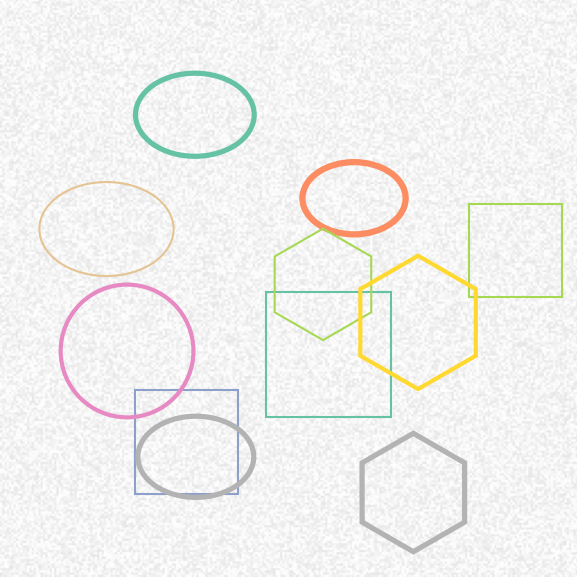[{"shape": "oval", "thickness": 2.5, "radius": 0.51, "center": [0.337, 0.8]}, {"shape": "square", "thickness": 1, "radius": 0.54, "center": [0.569, 0.385]}, {"shape": "oval", "thickness": 3, "radius": 0.45, "center": [0.613, 0.656]}, {"shape": "square", "thickness": 1, "radius": 0.45, "center": [0.323, 0.234]}, {"shape": "circle", "thickness": 2, "radius": 0.57, "center": [0.22, 0.391]}, {"shape": "hexagon", "thickness": 1, "radius": 0.48, "center": [0.559, 0.507]}, {"shape": "square", "thickness": 1, "radius": 0.41, "center": [0.893, 0.565]}, {"shape": "hexagon", "thickness": 2, "radius": 0.58, "center": [0.724, 0.441]}, {"shape": "oval", "thickness": 1, "radius": 0.58, "center": [0.184, 0.603]}, {"shape": "oval", "thickness": 2.5, "radius": 0.5, "center": [0.339, 0.208]}, {"shape": "hexagon", "thickness": 2.5, "radius": 0.51, "center": [0.716, 0.146]}]